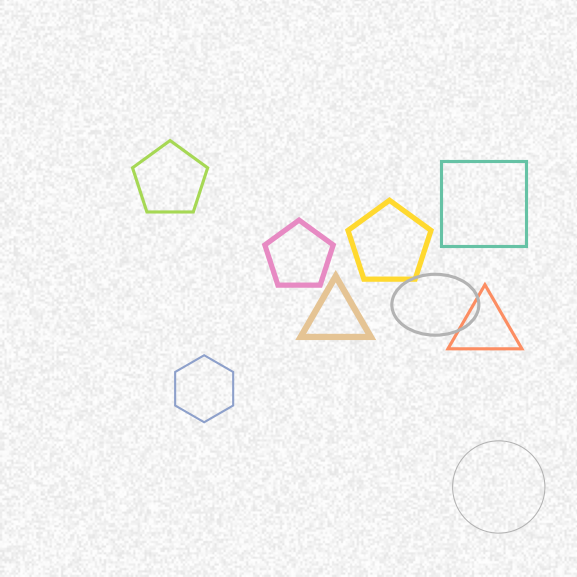[{"shape": "square", "thickness": 1.5, "radius": 0.37, "center": [0.837, 0.647]}, {"shape": "triangle", "thickness": 1.5, "radius": 0.37, "center": [0.84, 0.432]}, {"shape": "hexagon", "thickness": 1, "radius": 0.29, "center": [0.354, 0.326]}, {"shape": "pentagon", "thickness": 2.5, "radius": 0.31, "center": [0.518, 0.556]}, {"shape": "pentagon", "thickness": 1.5, "radius": 0.34, "center": [0.295, 0.687]}, {"shape": "pentagon", "thickness": 2.5, "radius": 0.38, "center": [0.674, 0.577]}, {"shape": "triangle", "thickness": 3, "radius": 0.35, "center": [0.581, 0.451]}, {"shape": "oval", "thickness": 1.5, "radius": 0.38, "center": [0.754, 0.471]}, {"shape": "circle", "thickness": 0.5, "radius": 0.4, "center": [0.864, 0.156]}]